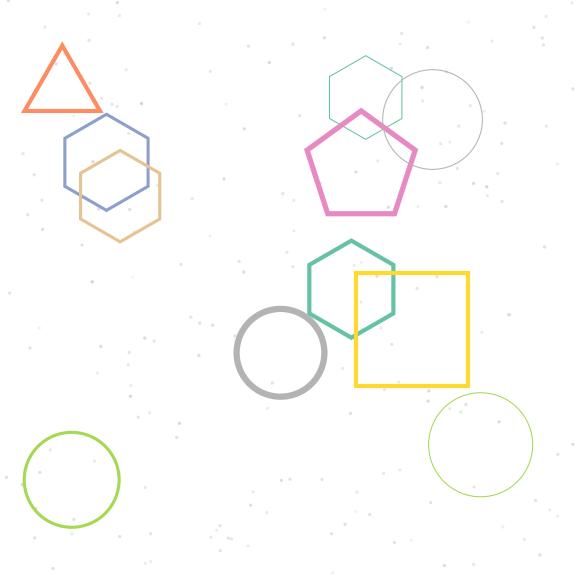[{"shape": "hexagon", "thickness": 2, "radius": 0.42, "center": [0.608, 0.498]}, {"shape": "hexagon", "thickness": 0.5, "radius": 0.36, "center": [0.633, 0.83]}, {"shape": "triangle", "thickness": 2, "radius": 0.38, "center": [0.108, 0.845]}, {"shape": "hexagon", "thickness": 1.5, "radius": 0.42, "center": [0.184, 0.718]}, {"shape": "pentagon", "thickness": 2.5, "radius": 0.49, "center": [0.625, 0.709]}, {"shape": "circle", "thickness": 1.5, "radius": 0.41, "center": [0.124, 0.168]}, {"shape": "circle", "thickness": 0.5, "radius": 0.45, "center": [0.832, 0.229]}, {"shape": "square", "thickness": 2, "radius": 0.49, "center": [0.713, 0.429]}, {"shape": "hexagon", "thickness": 1.5, "radius": 0.4, "center": [0.208, 0.66]}, {"shape": "circle", "thickness": 3, "radius": 0.38, "center": [0.486, 0.388]}, {"shape": "circle", "thickness": 0.5, "radius": 0.43, "center": [0.749, 0.792]}]